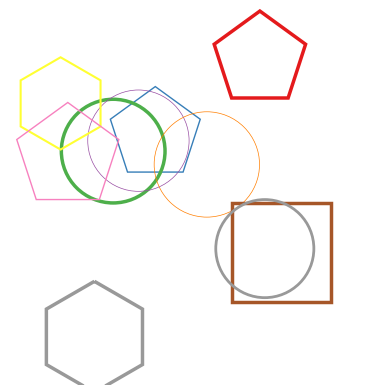[{"shape": "pentagon", "thickness": 2.5, "radius": 0.62, "center": [0.675, 0.846]}, {"shape": "pentagon", "thickness": 1, "radius": 0.61, "center": [0.403, 0.652]}, {"shape": "circle", "thickness": 2.5, "radius": 0.67, "center": [0.294, 0.608]}, {"shape": "circle", "thickness": 0.5, "radius": 0.66, "center": [0.36, 0.635]}, {"shape": "circle", "thickness": 0.5, "radius": 0.68, "center": [0.537, 0.573]}, {"shape": "hexagon", "thickness": 1.5, "radius": 0.6, "center": [0.157, 0.731]}, {"shape": "square", "thickness": 2.5, "radius": 0.64, "center": [0.732, 0.343]}, {"shape": "pentagon", "thickness": 1, "radius": 0.7, "center": [0.176, 0.594]}, {"shape": "circle", "thickness": 2, "radius": 0.64, "center": [0.688, 0.354]}, {"shape": "hexagon", "thickness": 2.5, "radius": 0.72, "center": [0.245, 0.125]}]